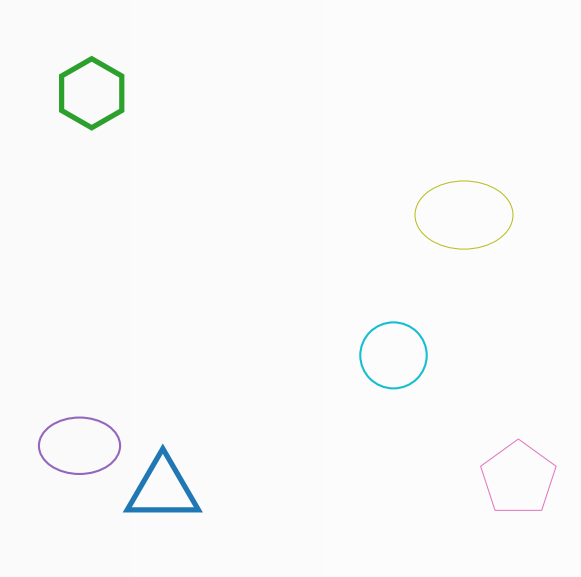[{"shape": "triangle", "thickness": 2.5, "radius": 0.35, "center": [0.28, 0.152]}, {"shape": "hexagon", "thickness": 2.5, "radius": 0.3, "center": [0.158, 0.838]}, {"shape": "oval", "thickness": 1, "radius": 0.35, "center": [0.137, 0.227]}, {"shape": "pentagon", "thickness": 0.5, "radius": 0.34, "center": [0.892, 0.171]}, {"shape": "oval", "thickness": 0.5, "radius": 0.42, "center": [0.798, 0.627]}, {"shape": "circle", "thickness": 1, "radius": 0.29, "center": [0.677, 0.384]}]